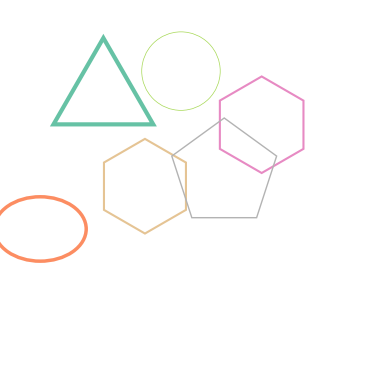[{"shape": "triangle", "thickness": 3, "radius": 0.75, "center": [0.269, 0.752]}, {"shape": "oval", "thickness": 2.5, "radius": 0.6, "center": [0.104, 0.405]}, {"shape": "hexagon", "thickness": 1.5, "radius": 0.63, "center": [0.68, 0.676]}, {"shape": "circle", "thickness": 0.5, "radius": 0.51, "center": [0.47, 0.815]}, {"shape": "hexagon", "thickness": 1.5, "radius": 0.61, "center": [0.376, 0.516]}, {"shape": "pentagon", "thickness": 1, "radius": 0.72, "center": [0.582, 0.55]}]